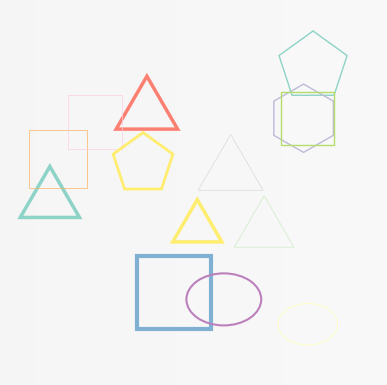[{"shape": "pentagon", "thickness": 1, "radius": 0.46, "center": [0.808, 0.827]}, {"shape": "triangle", "thickness": 2.5, "radius": 0.44, "center": [0.129, 0.479]}, {"shape": "oval", "thickness": 0.5, "radius": 0.38, "center": [0.794, 0.158]}, {"shape": "hexagon", "thickness": 1, "radius": 0.44, "center": [0.783, 0.693]}, {"shape": "triangle", "thickness": 2.5, "radius": 0.46, "center": [0.379, 0.71]}, {"shape": "square", "thickness": 3, "radius": 0.47, "center": [0.449, 0.241]}, {"shape": "square", "thickness": 0.5, "radius": 0.38, "center": [0.15, 0.587]}, {"shape": "square", "thickness": 1, "radius": 0.34, "center": [0.793, 0.692]}, {"shape": "square", "thickness": 0.5, "radius": 0.35, "center": [0.244, 0.683]}, {"shape": "triangle", "thickness": 0.5, "radius": 0.48, "center": [0.595, 0.554]}, {"shape": "oval", "thickness": 1.5, "radius": 0.48, "center": [0.578, 0.222]}, {"shape": "triangle", "thickness": 0.5, "radius": 0.44, "center": [0.682, 0.402]}, {"shape": "pentagon", "thickness": 2, "radius": 0.41, "center": [0.369, 0.575]}, {"shape": "triangle", "thickness": 2.5, "radius": 0.37, "center": [0.509, 0.408]}]